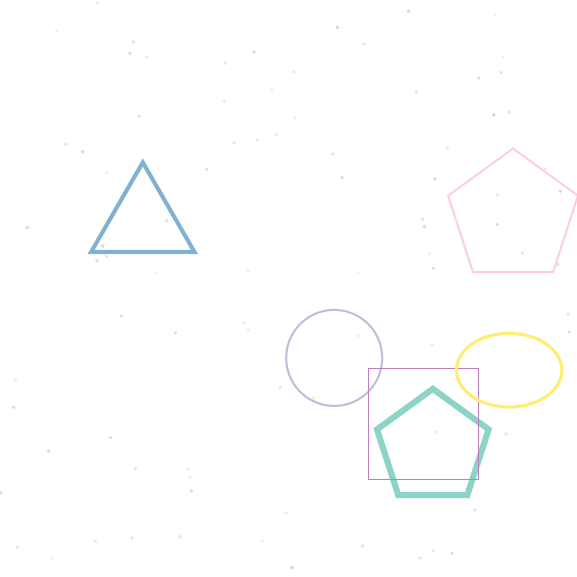[{"shape": "pentagon", "thickness": 3, "radius": 0.51, "center": [0.749, 0.224]}, {"shape": "circle", "thickness": 1, "radius": 0.42, "center": [0.579, 0.379]}, {"shape": "triangle", "thickness": 2, "radius": 0.52, "center": [0.247, 0.614]}, {"shape": "pentagon", "thickness": 1, "radius": 0.59, "center": [0.888, 0.624]}, {"shape": "square", "thickness": 0.5, "radius": 0.48, "center": [0.733, 0.266]}, {"shape": "oval", "thickness": 1.5, "radius": 0.46, "center": [0.882, 0.358]}]